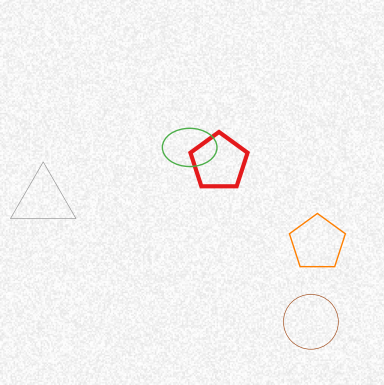[{"shape": "pentagon", "thickness": 3, "radius": 0.39, "center": [0.569, 0.579]}, {"shape": "oval", "thickness": 1, "radius": 0.35, "center": [0.493, 0.617]}, {"shape": "pentagon", "thickness": 1, "radius": 0.38, "center": [0.824, 0.369]}, {"shape": "circle", "thickness": 0.5, "radius": 0.36, "center": [0.808, 0.164]}, {"shape": "triangle", "thickness": 0.5, "radius": 0.49, "center": [0.112, 0.481]}]